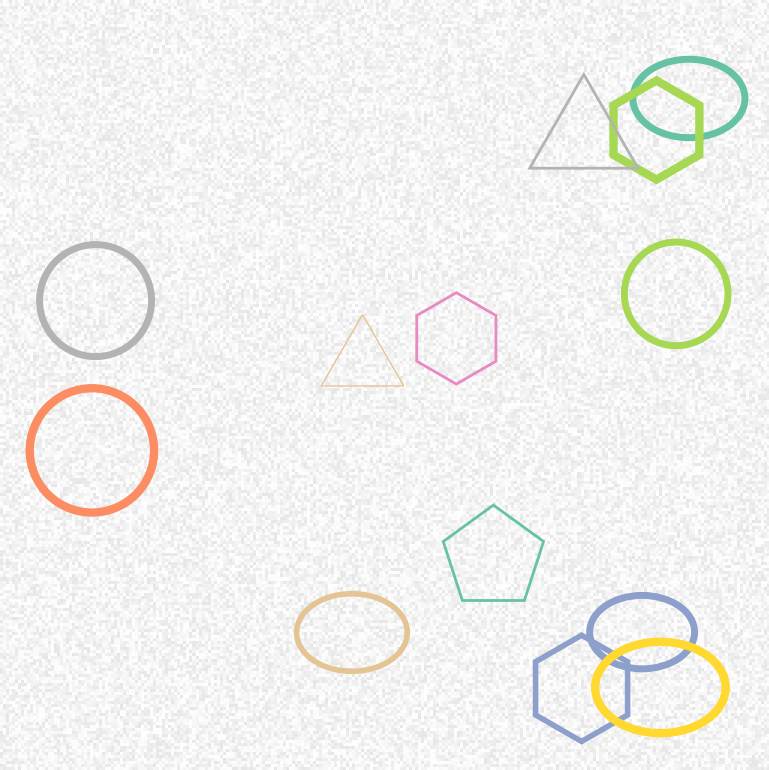[{"shape": "pentagon", "thickness": 1, "radius": 0.34, "center": [0.641, 0.276]}, {"shape": "oval", "thickness": 2.5, "radius": 0.36, "center": [0.895, 0.872]}, {"shape": "circle", "thickness": 3, "radius": 0.4, "center": [0.119, 0.415]}, {"shape": "oval", "thickness": 2.5, "radius": 0.34, "center": [0.834, 0.179]}, {"shape": "hexagon", "thickness": 2, "radius": 0.34, "center": [0.755, 0.106]}, {"shape": "hexagon", "thickness": 1, "radius": 0.3, "center": [0.593, 0.561]}, {"shape": "circle", "thickness": 2.5, "radius": 0.34, "center": [0.878, 0.618]}, {"shape": "hexagon", "thickness": 3, "radius": 0.32, "center": [0.853, 0.831]}, {"shape": "oval", "thickness": 3, "radius": 0.42, "center": [0.858, 0.107]}, {"shape": "oval", "thickness": 2, "radius": 0.36, "center": [0.457, 0.179]}, {"shape": "triangle", "thickness": 0.5, "radius": 0.31, "center": [0.471, 0.53]}, {"shape": "circle", "thickness": 2.5, "radius": 0.36, "center": [0.124, 0.61]}, {"shape": "triangle", "thickness": 1, "radius": 0.41, "center": [0.758, 0.822]}]